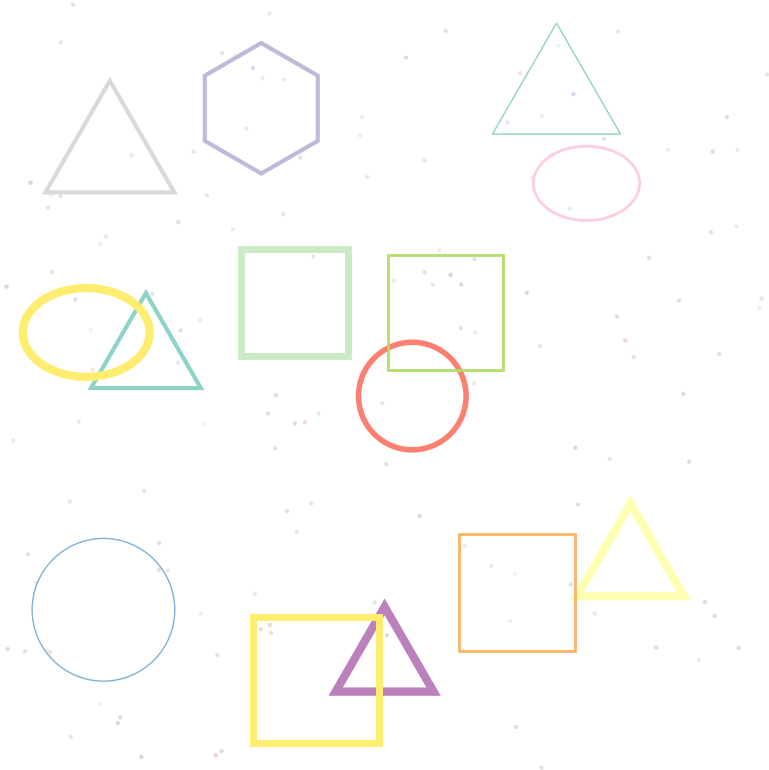[{"shape": "triangle", "thickness": 1.5, "radius": 0.41, "center": [0.19, 0.537]}, {"shape": "triangle", "thickness": 0.5, "radius": 0.48, "center": [0.723, 0.874]}, {"shape": "triangle", "thickness": 3, "radius": 0.4, "center": [0.819, 0.266]}, {"shape": "hexagon", "thickness": 1.5, "radius": 0.42, "center": [0.339, 0.859]}, {"shape": "circle", "thickness": 2, "radius": 0.35, "center": [0.535, 0.486]}, {"shape": "circle", "thickness": 0.5, "radius": 0.46, "center": [0.134, 0.208]}, {"shape": "square", "thickness": 1, "radius": 0.38, "center": [0.671, 0.23]}, {"shape": "square", "thickness": 1, "radius": 0.37, "center": [0.579, 0.594]}, {"shape": "oval", "thickness": 1, "radius": 0.34, "center": [0.762, 0.762]}, {"shape": "triangle", "thickness": 1.5, "radius": 0.48, "center": [0.143, 0.799]}, {"shape": "triangle", "thickness": 3, "radius": 0.37, "center": [0.5, 0.138]}, {"shape": "square", "thickness": 2.5, "radius": 0.35, "center": [0.383, 0.607]}, {"shape": "square", "thickness": 2.5, "radius": 0.41, "center": [0.41, 0.117]}, {"shape": "oval", "thickness": 3, "radius": 0.41, "center": [0.112, 0.568]}]